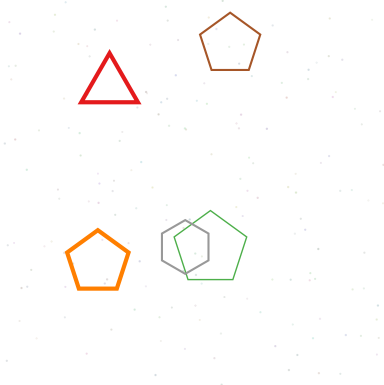[{"shape": "triangle", "thickness": 3, "radius": 0.42, "center": [0.285, 0.777]}, {"shape": "pentagon", "thickness": 1, "radius": 0.5, "center": [0.547, 0.354]}, {"shape": "pentagon", "thickness": 3, "radius": 0.42, "center": [0.254, 0.318]}, {"shape": "pentagon", "thickness": 1.5, "radius": 0.41, "center": [0.598, 0.885]}, {"shape": "hexagon", "thickness": 1.5, "radius": 0.35, "center": [0.481, 0.359]}]